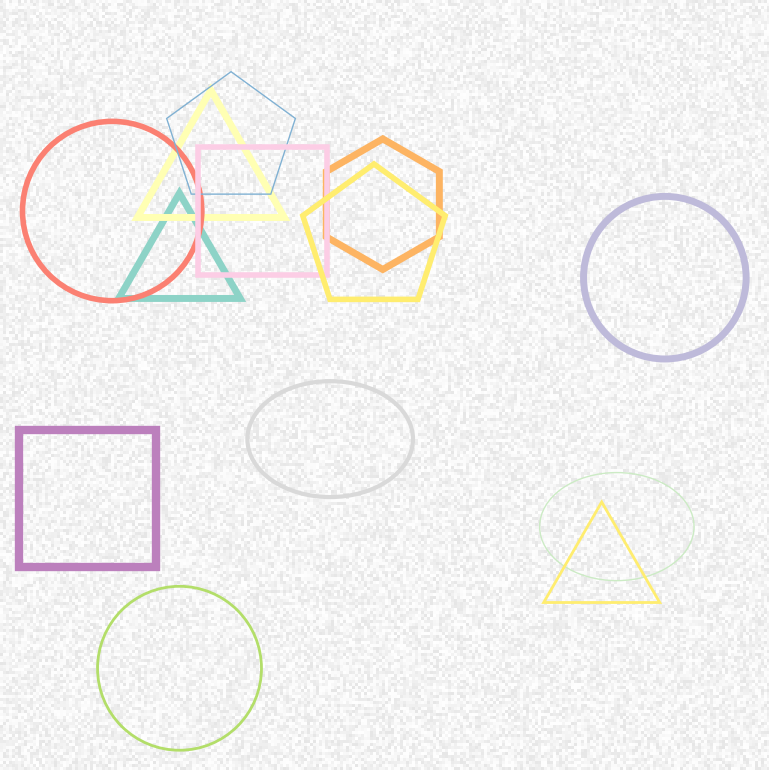[{"shape": "triangle", "thickness": 2.5, "radius": 0.46, "center": [0.233, 0.658]}, {"shape": "triangle", "thickness": 2.5, "radius": 0.55, "center": [0.274, 0.773]}, {"shape": "circle", "thickness": 2.5, "radius": 0.53, "center": [0.863, 0.639]}, {"shape": "circle", "thickness": 2, "radius": 0.58, "center": [0.146, 0.726]}, {"shape": "pentagon", "thickness": 0.5, "radius": 0.44, "center": [0.3, 0.819]}, {"shape": "hexagon", "thickness": 2.5, "radius": 0.42, "center": [0.497, 0.735]}, {"shape": "circle", "thickness": 1, "radius": 0.53, "center": [0.233, 0.132]}, {"shape": "square", "thickness": 2, "radius": 0.42, "center": [0.341, 0.726]}, {"shape": "oval", "thickness": 1.5, "radius": 0.54, "center": [0.429, 0.43]}, {"shape": "square", "thickness": 3, "radius": 0.45, "center": [0.114, 0.353]}, {"shape": "oval", "thickness": 0.5, "radius": 0.5, "center": [0.801, 0.316]}, {"shape": "triangle", "thickness": 1, "radius": 0.44, "center": [0.781, 0.261]}, {"shape": "pentagon", "thickness": 2, "radius": 0.49, "center": [0.486, 0.69]}]